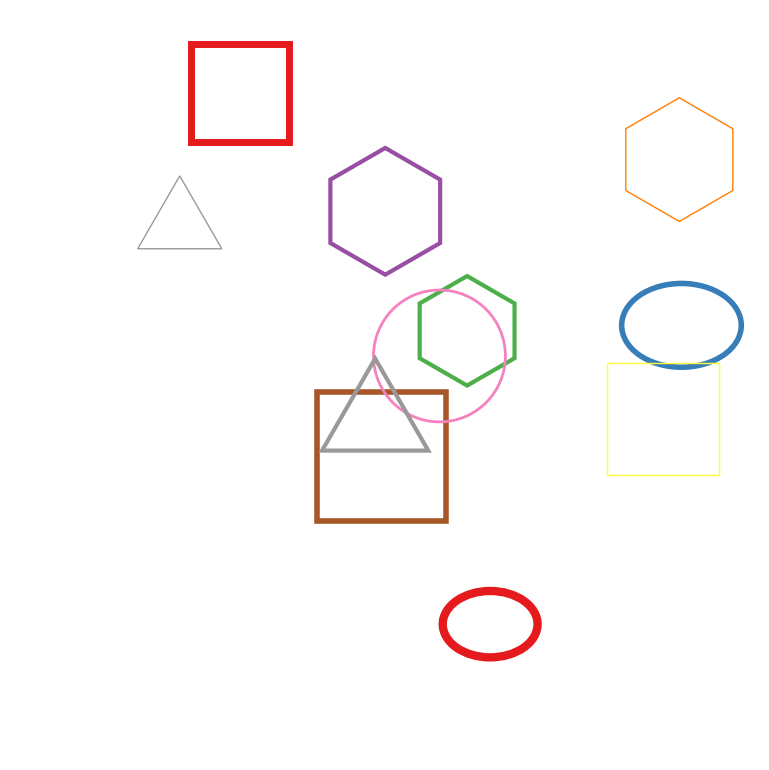[{"shape": "square", "thickness": 2.5, "radius": 0.32, "center": [0.312, 0.879]}, {"shape": "oval", "thickness": 3, "radius": 0.31, "center": [0.637, 0.189]}, {"shape": "oval", "thickness": 2, "radius": 0.39, "center": [0.885, 0.577]}, {"shape": "hexagon", "thickness": 1.5, "radius": 0.36, "center": [0.607, 0.57]}, {"shape": "hexagon", "thickness": 1.5, "radius": 0.41, "center": [0.5, 0.726]}, {"shape": "hexagon", "thickness": 0.5, "radius": 0.4, "center": [0.882, 0.793]}, {"shape": "square", "thickness": 0.5, "radius": 0.36, "center": [0.861, 0.456]}, {"shape": "square", "thickness": 2, "radius": 0.42, "center": [0.496, 0.408]}, {"shape": "circle", "thickness": 1, "radius": 0.43, "center": [0.571, 0.538]}, {"shape": "triangle", "thickness": 1.5, "radius": 0.4, "center": [0.487, 0.455]}, {"shape": "triangle", "thickness": 0.5, "radius": 0.32, "center": [0.233, 0.708]}]